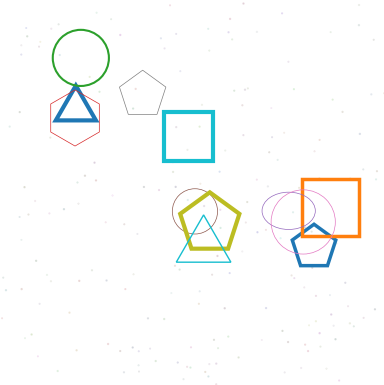[{"shape": "pentagon", "thickness": 2.5, "radius": 0.3, "center": [0.816, 0.358]}, {"shape": "triangle", "thickness": 3, "radius": 0.3, "center": [0.197, 0.717]}, {"shape": "square", "thickness": 2.5, "radius": 0.37, "center": [0.858, 0.461]}, {"shape": "circle", "thickness": 1.5, "radius": 0.36, "center": [0.21, 0.85]}, {"shape": "hexagon", "thickness": 0.5, "radius": 0.36, "center": [0.195, 0.694]}, {"shape": "oval", "thickness": 0.5, "radius": 0.35, "center": [0.75, 0.452]}, {"shape": "circle", "thickness": 0.5, "radius": 0.29, "center": [0.506, 0.451]}, {"shape": "circle", "thickness": 0.5, "radius": 0.42, "center": [0.788, 0.424]}, {"shape": "pentagon", "thickness": 0.5, "radius": 0.32, "center": [0.371, 0.754]}, {"shape": "pentagon", "thickness": 3, "radius": 0.4, "center": [0.545, 0.42]}, {"shape": "square", "thickness": 3, "radius": 0.32, "center": [0.489, 0.645]}, {"shape": "triangle", "thickness": 1, "radius": 0.41, "center": [0.529, 0.36]}]